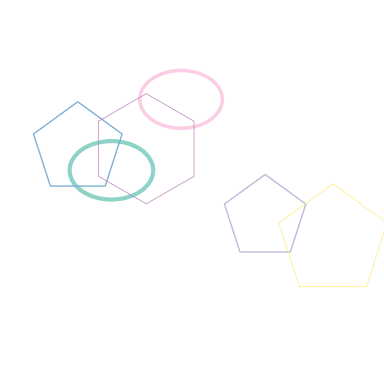[{"shape": "oval", "thickness": 3, "radius": 0.54, "center": [0.289, 0.558]}, {"shape": "pentagon", "thickness": 1, "radius": 0.56, "center": [0.689, 0.436]}, {"shape": "pentagon", "thickness": 1, "radius": 0.61, "center": [0.202, 0.615]}, {"shape": "oval", "thickness": 2.5, "radius": 0.54, "center": [0.47, 0.742]}, {"shape": "hexagon", "thickness": 0.5, "radius": 0.72, "center": [0.38, 0.614]}, {"shape": "pentagon", "thickness": 0.5, "radius": 0.74, "center": [0.865, 0.375]}]